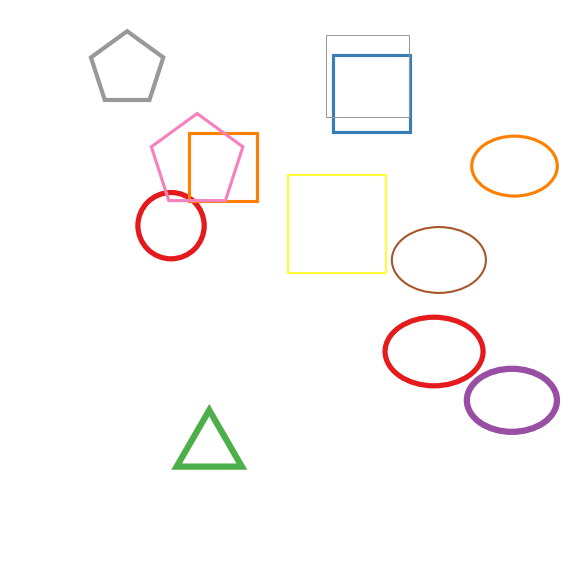[{"shape": "circle", "thickness": 2.5, "radius": 0.29, "center": [0.296, 0.608]}, {"shape": "oval", "thickness": 2.5, "radius": 0.42, "center": [0.752, 0.39]}, {"shape": "square", "thickness": 1.5, "radius": 0.33, "center": [0.643, 0.838]}, {"shape": "triangle", "thickness": 3, "radius": 0.33, "center": [0.362, 0.224]}, {"shape": "oval", "thickness": 3, "radius": 0.39, "center": [0.886, 0.306]}, {"shape": "oval", "thickness": 1.5, "radius": 0.37, "center": [0.891, 0.712]}, {"shape": "square", "thickness": 1.5, "radius": 0.29, "center": [0.386, 0.71]}, {"shape": "square", "thickness": 1, "radius": 0.43, "center": [0.584, 0.612]}, {"shape": "oval", "thickness": 1, "radius": 0.41, "center": [0.76, 0.549]}, {"shape": "pentagon", "thickness": 1.5, "radius": 0.42, "center": [0.341, 0.719]}, {"shape": "pentagon", "thickness": 2, "radius": 0.33, "center": [0.22, 0.879]}, {"shape": "square", "thickness": 0.5, "radius": 0.36, "center": [0.636, 0.867]}]